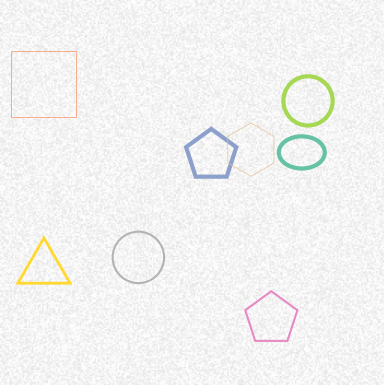[{"shape": "oval", "thickness": 3, "radius": 0.3, "center": [0.784, 0.604]}, {"shape": "square", "thickness": 0.5, "radius": 0.43, "center": [0.113, 0.781]}, {"shape": "pentagon", "thickness": 3, "radius": 0.34, "center": [0.549, 0.597]}, {"shape": "pentagon", "thickness": 1.5, "radius": 0.36, "center": [0.705, 0.172]}, {"shape": "circle", "thickness": 3, "radius": 0.32, "center": [0.8, 0.738]}, {"shape": "triangle", "thickness": 2, "radius": 0.39, "center": [0.114, 0.304]}, {"shape": "hexagon", "thickness": 0.5, "radius": 0.35, "center": [0.652, 0.611]}, {"shape": "circle", "thickness": 1.5, "radius": 0.33, "center": [0.359, 0.331]}]